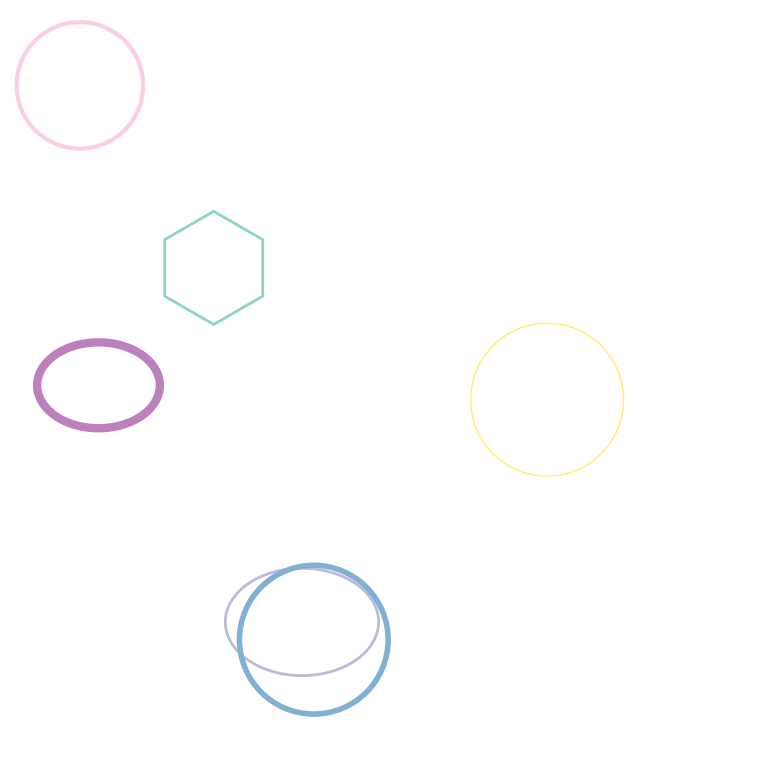[{"shape": "hexagon", "thickness": 1, "radius": 0.37, "center": [0.278, 0.652]}, {"shape": "oval", "thickness": 1, "radius": 0.5, "center": [0.392, 0.192]}, {"shape": "circle", "thickness": 2, "radius": 0.48, "center": [0.408, 0.169]}, {"shape": "circle", "thickness": 1.5, "radius": 0.41, "center": [0.104, 0.889]}, {"shape": "oval", "thickness": 3, "radius": 0.4, "center": [0.128, 0.5]}, {"shape": "circle", "thickness": 0.5, "radius": 0.5, "center": [0.711, 0.481]}]